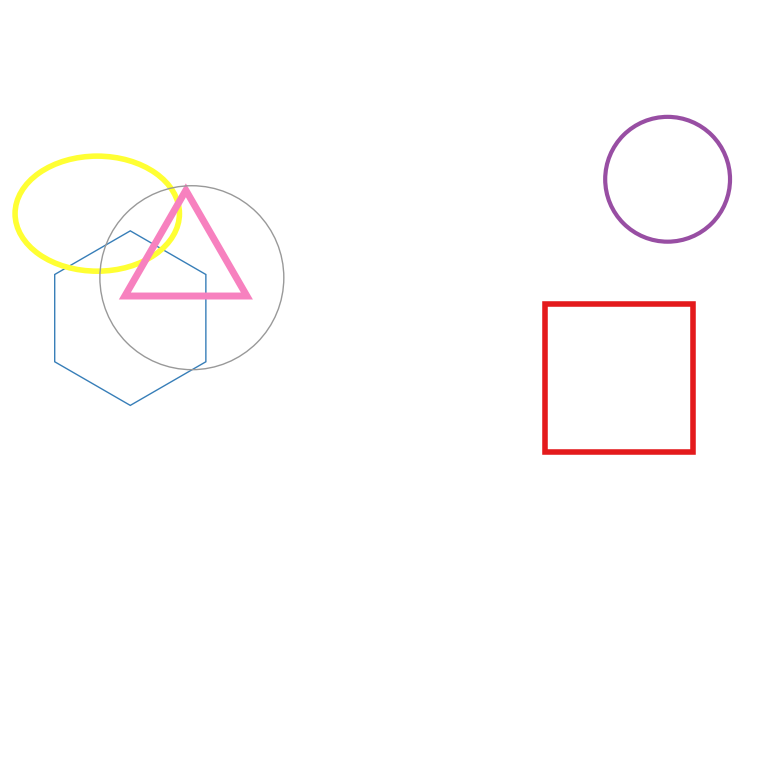[{"shape": "square", "thickness": 2, "radius": 0.48, "center": [0.804, 0.509]}, {"shape": "hexagon", "thickness": 0.5, "radius": 0.57, "center": [0.169, 0.587]}, {"shape": "circle", "thickness": 1.5, "radius": 0.41, "center": [0.867, 0.767]}, {"shape": "oval", "thickness": 2, "radius": 0.53, "center": [0.126, 0.723]}, {"shape": "triangle", "thickness": 2.5, "radius": 0.46, "center": [0.241, 0.661]}, {"shape": "circle", "thickness": 0.5, "radius": 0.6, "center": [0.249, 0.639]}]